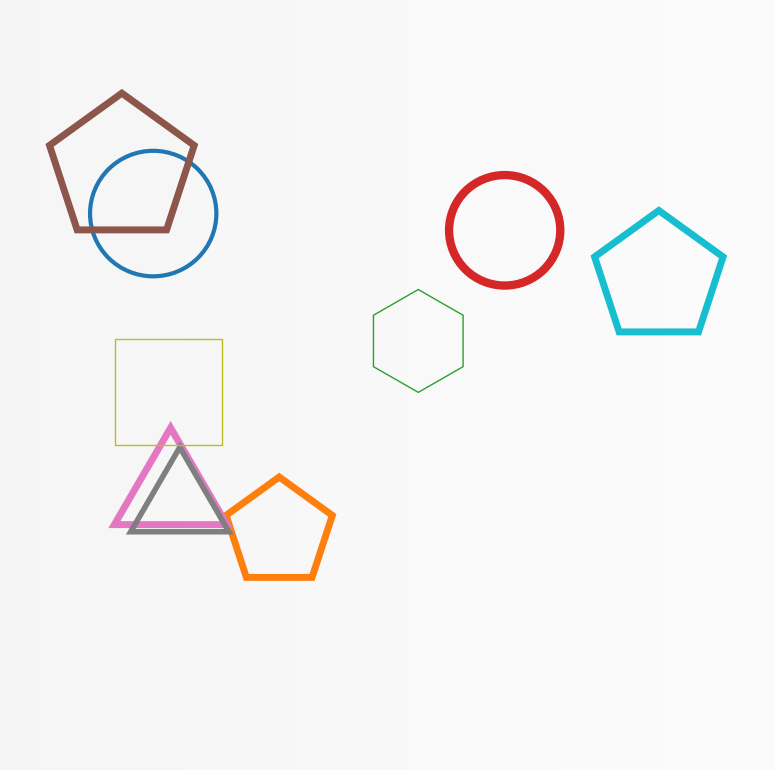[{"shape": "circle", "thickness": 1.5, "radius": 0.41, "center": [0.198, 0.723]}, {"shape": "pentagon", "thickness": 2.5, "radius": 0.36, "center": [0.36, 0.308]}, {"shape": "hexagon", "thickness": 0.5, "radius": 0.33, "center": [0.54, 0.557]}, {"shape": "circle", "thickness": 3, "radius": 0.36, "center": [0.651, 0.701]}, {"shape": "pentagon", "thickness": 2.5, "radius": 0.49, "center": [0.157, 0.781]}, {"shape": "triangle", "thickness": 2.5, "radius": 0.42, "center": [0.22, 0.361]}, {"shape": "triangle", "thickness": 2, "radius": 0.37, "center": [0.232, 0.346]}, {"shape": "square", "thickness": 0.5, "radius": 0.34, "center": [0.218, 0.491]}, {"shape": "pentagon", "thickness": 2.5, "radius": 0.44, "center": [0.85, 0.639]}]